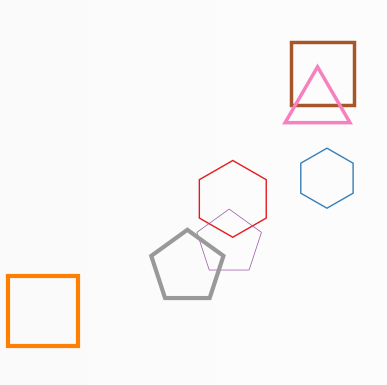[{"shape": "hexagon", "thickness": 1, "radius": 0.5, "center": [0.601, 0.483]}, {"shape": "hexagon", "thickness": 1, "radius": 0.39, "center": [0.844, 0.537]}, {"shape": "pentagon", "thickness": 0.5, "radius": 0.44, "center": [0.591, 0.369]}, {"shape": "square", "thickness": 3, "radius": 0.45, "center": [0.112, 0.192]}, {"shape": "square", "thickness": 2.5, "radius": 0.41, "center": [0.833, 0.81]}, {"shape": "triangle", "thickness": 2.5, "radius": 0.48, "center": [0.819, 0.73]}, {"shape": "pentagon", "thickness": 3, "radius": 0.49, "center": [0.484, 0.305]}]